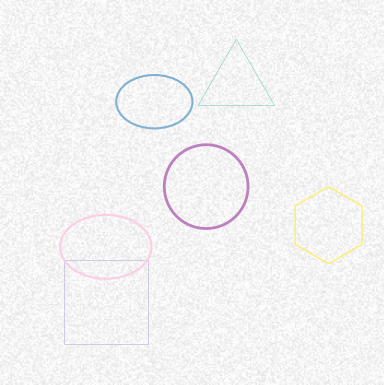[{"shape": "triangle", "thickness": 0.5, "radius": 0.57, "center": [0.614, 0.783]}, {"shape": "square", "thickness": 0.5, "radius": 0.55, "center": [0.275, 0.216]}, {"shape": "oval", "thickness": 1.5, "radius": 0.5, "center": [0.401, 0.736]}, {"shape": "oval", "thickness": 1.5, "radius": 0.59, "center": [0.275, 0.359]}, {"shape": "circle", "thickness": 2, "radius": 0.54, "center": [0.535, 0.515]}, {"shape": "hexagon", "thickness": 1, "radius": 0.5, "center": [0.853, 0.415]}]